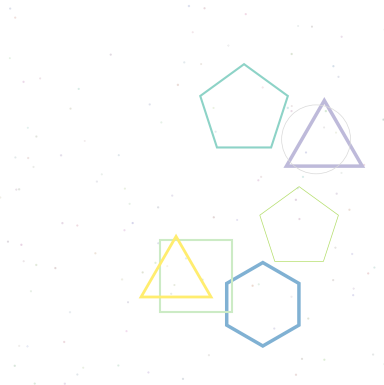[{"shape": "pentagon", "thickness": 1.5, "radius": 0.6, "center": [0.634, 0.714]}, {"shape": "triangle", "thickness": 2.5, "radius": 0.57, "center": [0.842, 0.625]}, {"shape": "hexagon", "thickness": 2.5, "radius": 0.54, "center": [0.683, 0.21]}, {"shape": "pentagon", "thickness": 0.5, "radius": 0.54, "center": [0.777, 0.408]}, {"shape": "circle", "thickness": 0.5, "radius": 0.45, "center": [0.821, 0.638]}, {"shape": "square", "thickness": 1.5, "radius": 0.47, "center": [0.51, 0.283]}, {"shape": "triangle", "thickness": 2, "radius": 0.52, "center": [0.457, 0.281]}]